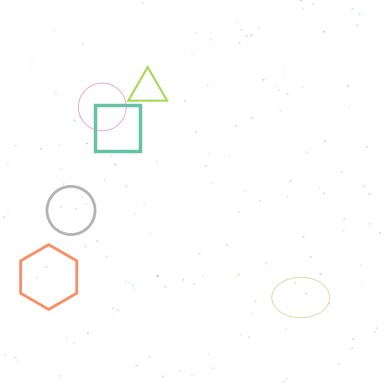[{"shape": "square", "thickness": 2.5, "radius": 0.3, "center": [0.305, 0.668]}, {"shape": "hexagon", "thickness": 2, "radius": 0.42, "center": [0.126, 0.28]}, {"shape": "circle", "thickness": 0.5, "radius": 0.31, "center": [0.266, 0.722]}, {"shape": "triangle", "thickness": 1.5, "radius": 0.29, "center": [0.384, 0.768]}, {"shape": "oval", "thickness": 0.5, "radius": 0.38, "center": [0.781, 0.227]}, {"shape": "circle", "thickness": 2, "radius": 0.31, "center": [0.184, 0.453]}]